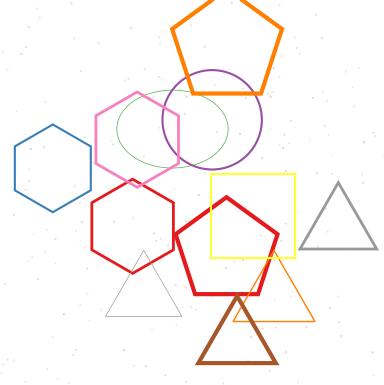[{"shape": "pentagon", "thickness": 3, "radius": 0.7, "center": [0.588, 0.349]}, {"shape": "hexagon", "thickness": 2, "radius": 0.61, "center": [0.344, 0.412]}, {"shape": "hexagon", "thickness": 1.5, "radius": 0.57, "center": [0.137, 0.563]}, {"shape": "oval", "thickness": 0.5, "radius": 0.72, "center": [0.448, 0.665]}, {"shape": "circle", "thickness": 1.5, "radius": 0.65, "center": [0.551, 0.689]}, {"shape": "triangle", "thickness": 1, "radius": 0.62, "center": [0.712, 0.226]}, {"shape": "pentagon", "thickness": 3, "radius": 0.75, "center": [0.59, 0.878]}, {"shape": "square", "thickness": 1.5, "radius": 0.55, "center": [0.658, 0.439]}, {"shape": "triangle", "thickness": 3, "radius": 0.58, "center": [0.616, 0.115]}, {"shape": "hexagon", "thickness": 2, "radius": 0.62, "center": [0.356, 0.637]}, {"shape": "triangle", "thickness": 2, "radius": 0.57, "center": [0.879, 0.411]}, {"shape": "triangle", "thickness": 0.5, "radius": 0.57, "center": [0.373, 0.235]}]